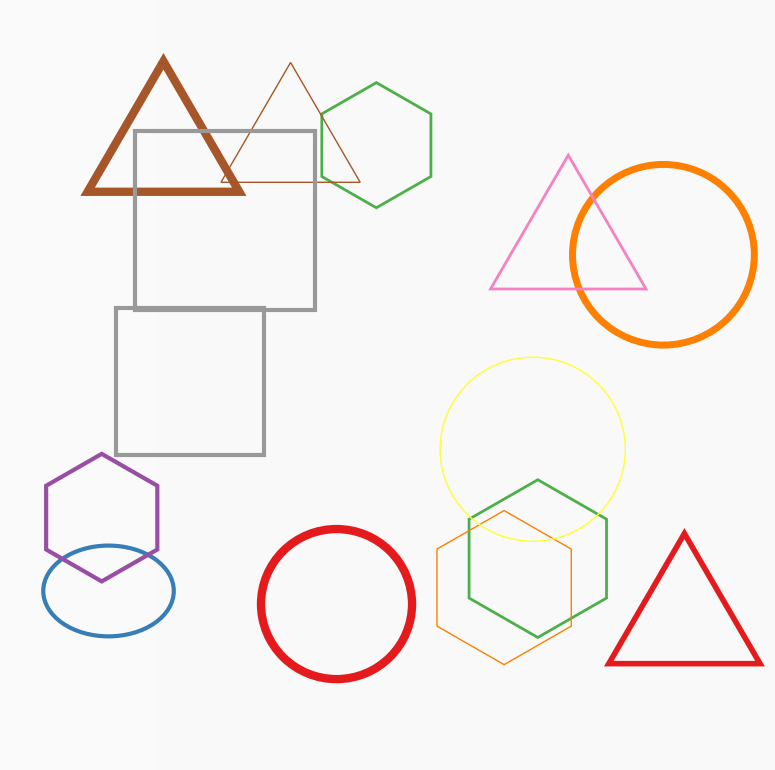[{"shape": "triangle", "thickness": 2, "radius": 0.56, "center": [0.883, 0.194]}, {"shape": "circle", "thickness": 3, "radius": 0.49, "center": [0.434, 0.215]}, {"shape": "oval", "thickness": 1.5, "radius": 0.42, "center": [0.14, 0.233]}, {"shape": "hexagon", "thickness": 1, "radius": 0.41, "center": [0.486, 0.811]}, {"shape": "hexagon", "thickness": 1, "radius": 0.51, "center": [0.694, 0.275]}, {"shape": "hexagon", "thickness": 1.5, "radius": 0.41, "center": [0.131, 0.328]}, {"shape": "hexagon", "thickness": 0.5, "radius": 0.5, "center": [0.65, 0.237]}, {"shape": "circle", "thickness": 2.5, "radius": 0.59, "center": [0.856, 0.669]}, {"shape": "circle", "thickness": 0.5, "radius": 0.6, "center": [0.687, 0.417]}, {"shape": "triangle", "thickness": 0.5, "radius": 0.52, "center": [0.375, 0.815]}, {"shape": "triangle", "thickness": 3, "radius": 0.56, "center": [0.211, 0.807]}, {"shape": "triangle", "thickness": 1, "radius": 0.58, "center": [0.733, 0.683]}, {"shape": "square", "thickness": 1.5, "radius": 0.58, "center": [0.29, 0.713]}, {"shape": "square", "thickness": 1.5, "radius": 0.48, "center": [0.245, 0.504]}]